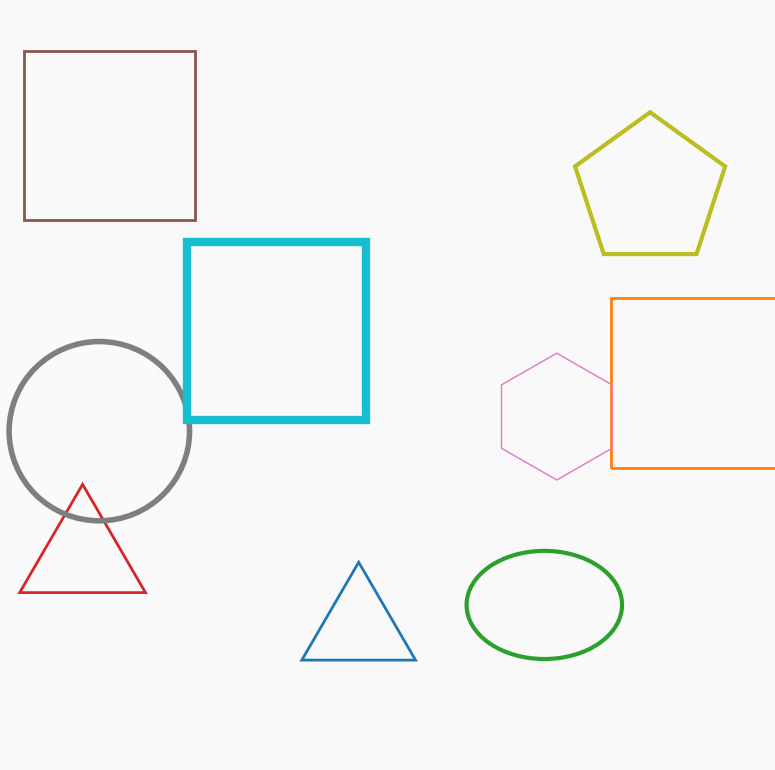[{"shape": "triangle", "thickness": 1, "radius": 0.42, "center": [0.463, 0.185]}, {"shape": "square", "thickness": 1, "radius": 0.55, "center": [0.899, 0.503]}, {"shape": "oval", "thickness": 1.5, "radius": 0.5, "center": [0.702, 0.214]}, {"shape": "triangle", "thickness": 1, "radius": 0.47, "center": [0.107, 0.277]}, {"shape": "square", "thickness": 1, "radius": 0.55, "center": [0.141, 0.824]}, {"shape": "hexagon", "thickness": 0.5, "radius": 0.41, "center": [0.718, 0.459]}, {"shape": "circle", "thickness": 2, "radius": 0.58, "center": [0.128, 0.44]}, {"shape": "pentagon", "thickness": 1.5, "radius": 0.51, "center": [0.839, 0.752]}, {"shape": "square", "thickness": 3, "radius": 0.58, "center": [0.357, 0.57]}]